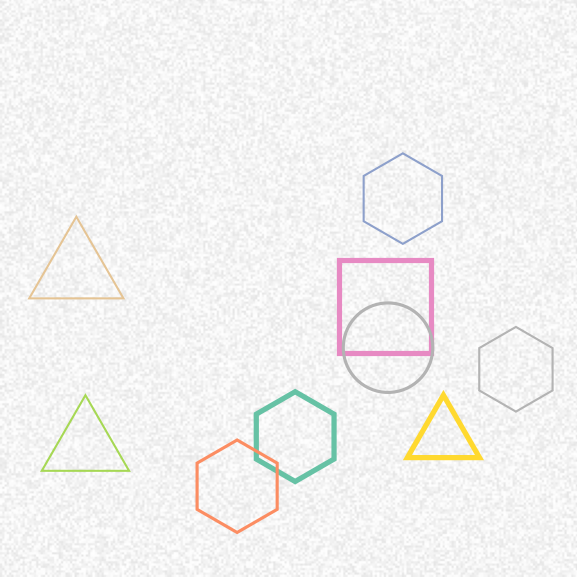[{"shape": "hexagon", "thickness": 2.5, "radius": 0.39, "center": [0.511, 0.243]}, {"shape": "hexagon", "thickness": 1.5, "radius": 0.4, "center": [0.411, 0.157]}, {"shape": "hexagon", "thickness": 1, "radius": 0.39, "center": [0.698, 0.655]}, {"shape": "square", "thickness": 2.5, "radius": 0.4, "center": [0.667, 0.469]}, {"shape": "triangle", "thickness": 1, "radius": 0.44, "center": [0.148, 0.227]}, {"shape": "triangle", "thickness": 2.5, "radius": 0.36, "center": [0.768, 0.243]}, {"shape": "triangle", "thickness": 1, "radius": 0.47, "center": [0.132, 0.53]}, {"shape": "circle", "thickness": 1.5, "radius": 0.39, "center": [0.672, 0.397]}, {"shape": "hexagon", "thickness": 1, "radius": 0.37, "center": [0.893, 0.36]}]